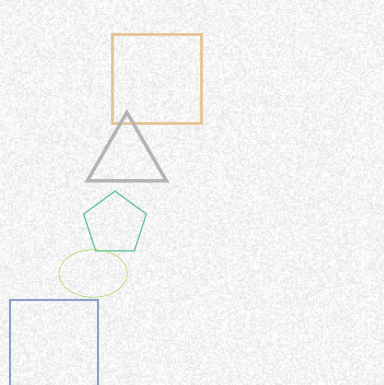[{"shape": "pentagon", "thickness": 1, "radius": 0.43, "center": [0.299, 0.418]}, {"shape": "square", "thickness": 1.5, "radius": 0.57, "center": [0.14, 0.108]}, {"shape": "oval", "thickness": 0.5, "radius": 0.44, "center": [0.242, 0.29]}, {"shape": "square", "thickness": 2, "radius": 0.58, "center": [0.406, 0.795]}, {"shape": "triangle", "thickness": 2.5, "radius": 0.59, "center": [0.329, 0.59]}]